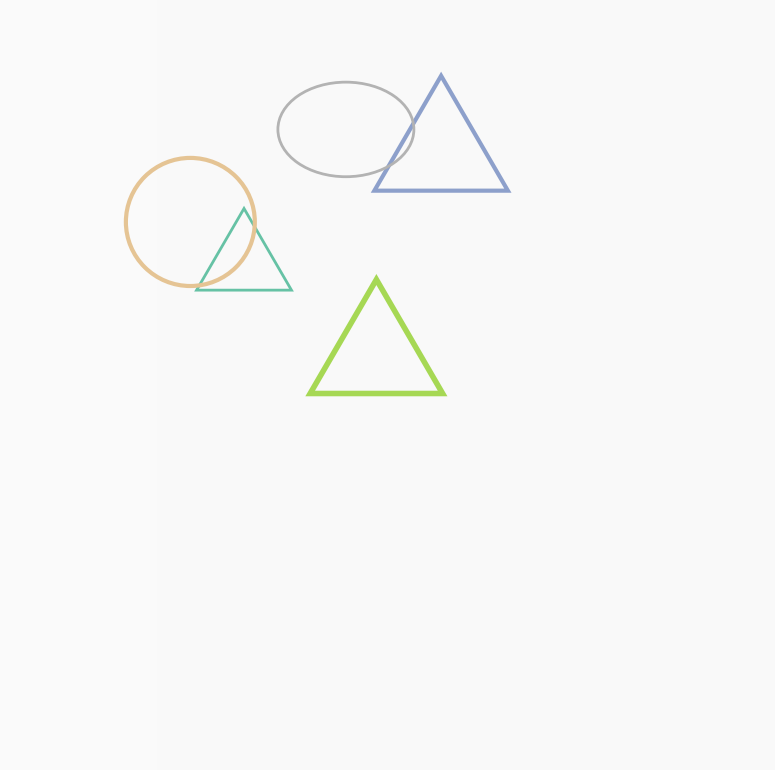[{"shape": "triangle", "thickness": 1, "radius": 0.35, "center": [0.315, 0.659]}, {"shape": "triangle", "thickness": 1.5, "radius": 0.5, "center": [0.569, 0.802]}, {"shape": "triangle", "thickness": 2, "radius": 0.49, "center": [0.486, 0.538]}, {"shape": "circle", "thickness": 1.5, "radius": 0.42, "center": [0.246, 0.712]}, {"shape": "oval", "thickness": 1, "radius": 0.44, "center": [0.446, 0.832]}]